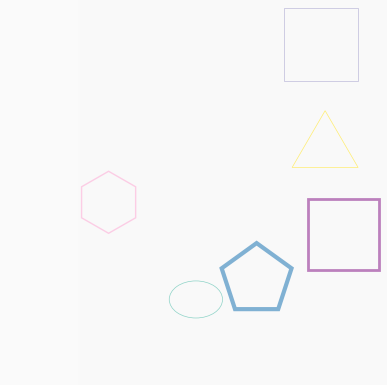[{"shape": "oval", "thickness": 0.5, "radius": 0.34, "center": [0.506, 0.222]}, {"shape": "square", "thickness": 0.5, "radius": 0.47, "center": [0.828, 0.885]}, {"shape": "pentagon", "thickness": 3, "radius": 0.47, "center": [0.662, 0.274]}, {"shape": "hexagon", "thickness": 1, "radius": 0.4, "center": [0.28, 0.475]}, {"shape": "square", "thickness": 2, "radius": 0.46, "center": [0.885, 0.392]}, {"shape": "triangle", "thickness": 0.5, "radius": 0.49, "center": [0.839, 0.614]}]